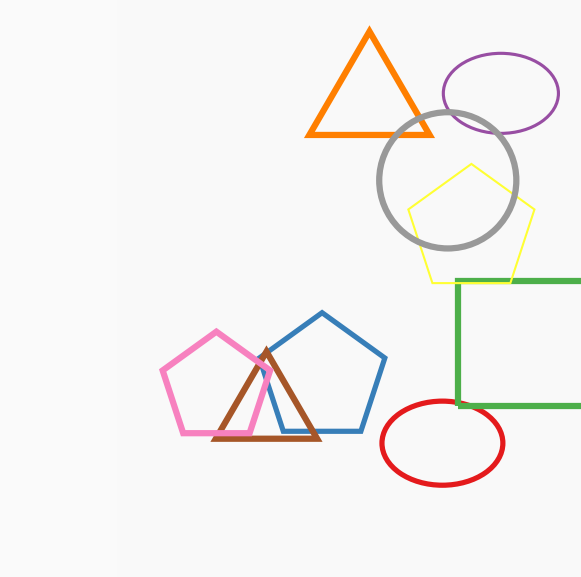[{"shape": "oval", "thickness": 2.5, "radius": 0.52, "center": [0.761, 0.232]}, {"shape": "pentagon", "thickness": 2.5, "radius": 0.57, "center": [0.554, 0.344]}, {"shape": "square", "thickness": 3, "radius": 0.54, "center": [0.896, 0.404]}, {"shape": "oval", "thickness": 1.5, "radius": 0.5, "center": [0.862, 0.837]}, {"shape": "triangle", "thickness": 3, "radius": 0.6, "center": [0.636, 0.825]}, {"shape": "pentagon", "thickness": 1, "radius": 0.57, "center": [0.811, 0.601]}, {"shape": "triangle", "thickness": 3, "radius": 0.5, "center": [0.458, 0.29]}, {"shape": "pentagon", "thickness": 3, "radius": 0.49, "center": [0.372, 0.328]}, {"shape": "circle", "thickness": 3, "radius": 0.59, "center": [0.77, 0.687]}]